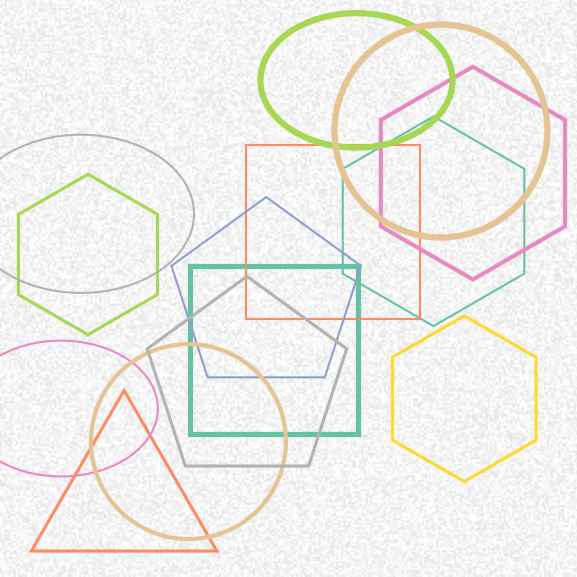[{"shape": "square", "thickness": 2.5, "radius": 0.73, "center": [0.475, 0.393]}, {"shape": "hexagon", "thickness": 1, "radius": 0.91, "center": [0.751, 0.616]}, {"shape": "triangle", "thickness": 1.5, "radius": 0.93, "center": [0.215, 0.138]}, {"shape": "square", "thickness": 1, "radius": 0.75, "center": [0.577, 0.597]}, {"shape": "pentagon", "thickness": 1, "radius": 0.86, "center": [0.461, 0.485]}, {"shape": "oval", "thickness": 1, "radius": 0.84, "center": [0.105, 0.292]}, {"shape": "hexagon", "thickness": 2, "radius": 0.92, "center": [0.819, 0.699]}, {"shape": "hexagon", "thickness": 1.5, "radius": 0.69, "center": [0.152, 0.559]}, {"shape": "oval", "thickness": 3, "radius": 0.83, "center": [0.617, 0.86]}, {"shape": "hexagon", "thickness": 1.5, "radius": 0.72, "center": [0.804, 0.309]}, {"shape": "circle", "thickness": 3, "radius": 0.92, "center": [0.764, 0.772]}, {"shape": "circle", "thickness": 2, "radius": 0.84, "center": [0.326, 0.235]}, {"shape": "pentagon", "thickness": 1.5, "radius": 0.91, "center": [0.428, 0.339]}, {"shape": "oval", "thickness": 1, "radius": 0.98, "center": [0.14, 0.629]}]